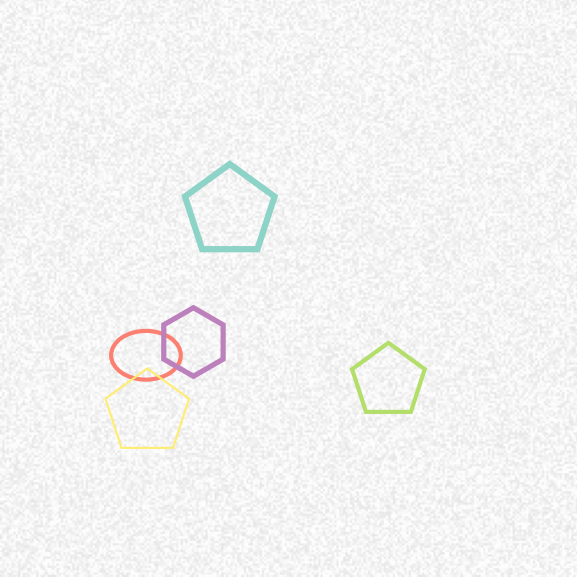[{"shape": "pentagon", "thickness": 3, "radius": 0.41, "center": [0.398, 0.634]}, {"shape": "oval", "thickness": 2, "radius": 0.3, "center": [0.253, 0.384]}, {"shape": "pentagon", "thickness": 2, "radius": 0.33, "center": [0.673, 0.339]}, {"shape": "hexagon", "thickness": 2.5, "radius": 0.3, "center": [0.335, 0.407]}, {"shape": "pentagon", "thickness": 1, "radius": 0.38, "center": [0.255, 0.285]}]